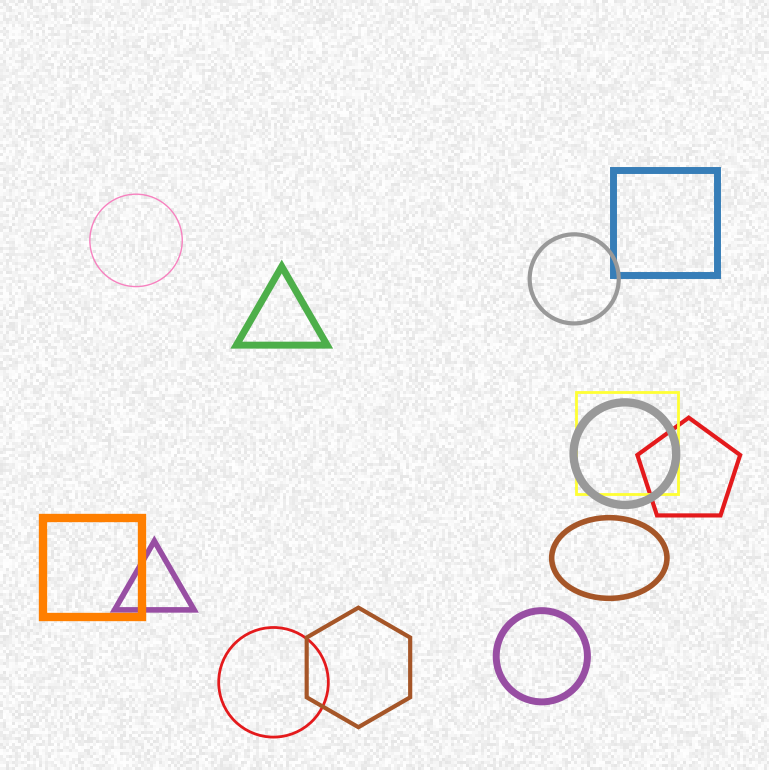[{"shape": "pentagon", "thickness": 1.5, "radius": 0.35, "center": [0.894, 0.387]}, {"shape": "circle", "thickness": 1, "radius": 0.36, "center": [0.355, 0.114]}, {"shape": "square", "thickness": 2.5, "radius": 0.34, "center": [0.864, 0.711]}, {"shape": "triangle", "thickness": 2.5, "radius": 0.34, "center": [0.366, 0.586]}, {"shape": "triangle", "thickness": 2, "radius": 0.3, "center": [0.2, 0.238]}, {"shape": "circle", "thickness": 2.5, "radius": 0.3, "center": [0.704, 0.148]}, {"shape": "square", "thickness": 3, "radius": 0.32, "center": [0.12, 0.263]}, {"shape": "square", "thickness": 1, "radius": 0.33, "center": [0.814, 0.425]}, {"shape": "hexagon", "thickness": 1.5, "radius": 0.39, "center": [0.465, 0.133]}, {"shape": "oval", "thickness": 2, "radius": 0.37, "center": [0.791, 0.275]}, {"shape": "circle", "thickness": 0.5, "radius": 0.3, "center": [0.177, 0.688]}, {"shape": "circle", "thickness": 1.5, "radius": 0.29, "center": [0.746, 0.638]}, {"shape": "circle", "thickness": 3, "radius": 0.33, "center": [0.812, 0.411]}]